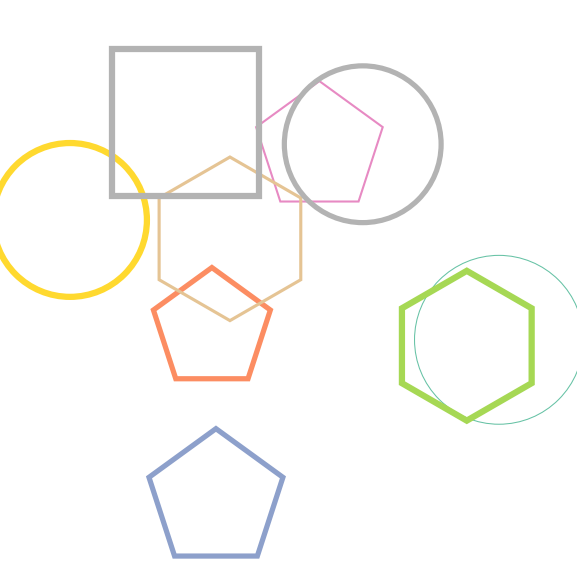[{"shape": "circle", "thickness": 0.5, "radius": 0.73, "center": [0.864, 0.411]}, {"shape": "pentagon", "thickness": 2.5, "radius": 0.53, "center": [0.367, 0.429]}, {"shape": "pentagon", "thickness": 2.5, "radius": 0.61, "center": [0.374, 0.135]}, {"shape": "pentagon", "thickness": 1, "radius": 0.58, "center": [0.553, 0.743]}, {"shape": "hexagon", "thickness": 3, "radius": 0.65, "center": [0.808, 0.4]}, {"shape": "circle", "thickness": 3, "radius": 0.67, "center": [0.121, 0.618]}, {"shape": "hexagon", "thickness": 1.5, "radius": 0.71, "center": [0.398, 0.586]}, {"shape": "square", "thickness": 3, "radius": 0.64, "center": [0.321, 0.787]}, {"shape": "circle", "thickness": 2.5, "radius": 0.68, "center": [0.628, 0.749]}]